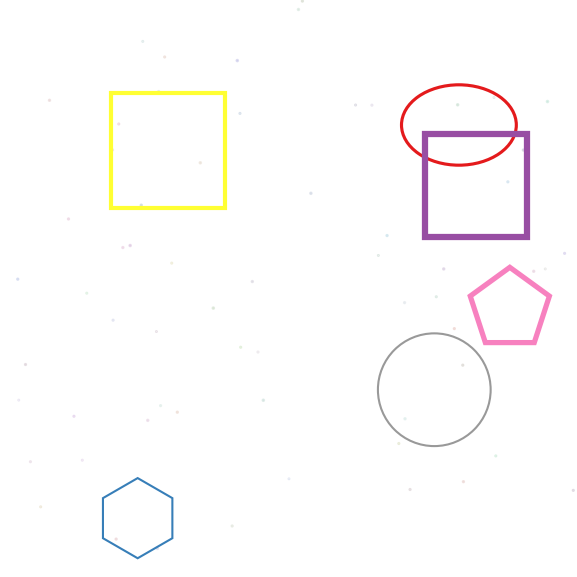[{"shape": "oval", "thickness": 1.5, "radius": 0.5, "center": [0.795, 0.783]}, {"shape": "hexagon", "thickness": 1, "radius": 0.35, "center": [0.238, 0.102]}, {"shape": "square", "thickness": 3, "radius": 0.44, "center": [0.824, 0.678]}, {"shape": "square", "thickness": 2, "radius": 0.49, "center": [0.291, 0.738]}, {"shape": "pentagon", "thickness": 2.5, "radius": 0.36, "center": [0.883, 0.464]}, {"shape": "circle", "thickness": 1, "radius": 0.49, "center": [0.752, 0.324]}]